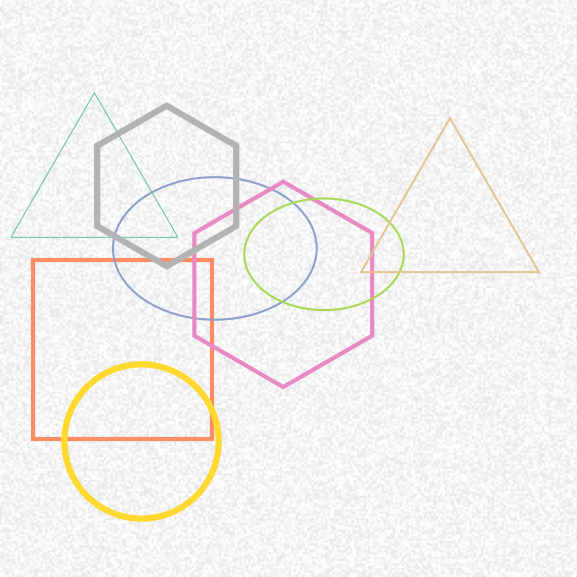[{"shape": "triangle", "thickness": 0.5, "radius": 0.83, "center": [0.163, 0.672]}, {"shape": "square", "thickness": 2, "radius": 0.78, "center": [0.213, 0.395]}, {"shape": "oval", "thickness": 1, "radius": 0.88, "center": [0.372, 0.569]}, {"shape": "hexagon", "thickness": 2, "radius": 0.89, "center": [0.49, 0.507]}, {"shape": "oval", "thickness": 1, "radius": 0.69, "center": [0.561, 0.559]}, {"shape": "circle", "thickness": 3, "radius": 0.67, "center": [0.245, 0.235]}, {"shape": "triangle", "thickness": 1, "radius": 0.89, "center": [0.779, 0.617]}, {"shape": "hexagon", "thickness": 3, "radius": 0.69, "center": [0.289, 0.677]}]